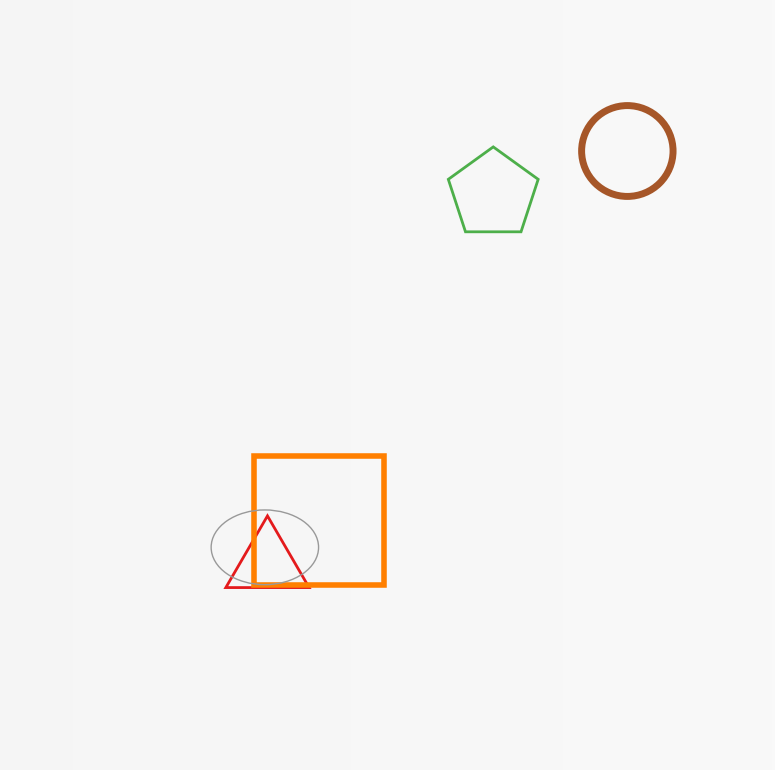[{"shape": "triangle", "thickness": 1, "radius": 0.31, "center": [0.345, 0.268]}, {"shape": "pentagon", "thickness": 1, "radius": 0.3, "center": [0.636, 0.748]}, {"shape": "square", "thickness": 2, "radius": 0.42, "center": [0.411, 0.324]}, {"shape": "circle", "thickness": 2.5, "radius": 0.29, "center": [0.809, 0.804]}, {"shape": "oval", "thickness": 0.5, "radius": 0.35, "center": [0.342, 0.289]}]